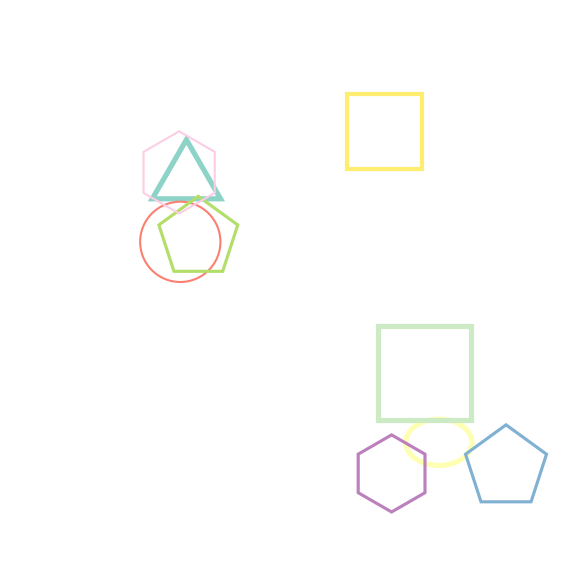[{"shape": "triangle", "thickness": 2.5, "radius": 0.34, "center": [0.323, 0.689]}, {"shape": "oval", "thickness": 2.5, "radius": 0.29, "center": [0.76, 0.233]}, {"shape": "circle", "thickness": 1, "radius": 0.35, "center": [0.312, 0.58]}, {"shape": "pentagon", "thickness": 1.5, "radius": 0.37, "center": [0.876, 0.19]}, {"shape": "pentagon", "thickness": 1.5, "radius": 0.36, "center": [0.343, 0.587]}, {"shape": "hexagon", "thickness": 1, "radius": 0.36, "center": [0.31, 0.701]}, {"shape": "hexagon", "thickness": 1.5, "radius": 0.33, "center": [0.678, 0.179]}, {"shape": "square", "thickness": 2.5, "radius": 0.41, "center": [0.735, 0.353]}, {"shape": "square", "thickness": 2, "radius": 0.32, "center": [0.666, 0.771]}]